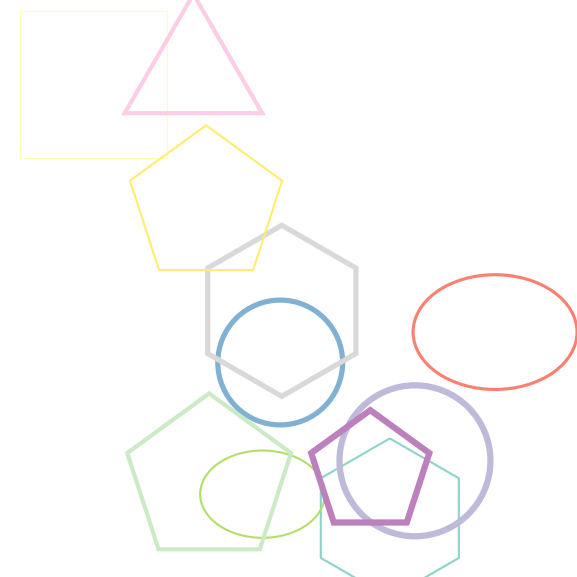[{"shape": "hexagon", "thickness": 1, "radius": 0.69, "center": [0.675, 0.102]}, {"shape": "square", "thickness": 0.5, "radius": 0.64, "center": [0.162, 0.853]}, {"shape": "circle", "thickness": 3, "radius": 0.65, "center": [0.719, 0.201]}, {"shape": "oval", "thickness": 1.5, "radius": 0.71, "center": [0.857, 0.424]}, {"shape": "circle", "thickness": 2.5, "radius": 0.54, "center": [0.485, 0.371]}, {"shape": "oval", "thickness": 1, "radius": 0.54, "center": [0.455, 0.143]}, {"shape": "triangle", "thickness": 2, "radius": 0.69, "center": [0.335, 0.872]}, {"shape": "hexagon", "thickness": 2.5, "radius": 0.74, "center": [0.488, 0.461]}, {"shape": "pentagon", "thickness": 3, "radius": 0.54, "center": [0.641, 0.181]}, {"shape": "pentagon", "thickness": 2, "radius": 0.75, "center": [0.362, 0.169]}, {"shape": "pentagon", "thickness": 1, "radius": 0.69, "center": [0.357, 0.643]}]